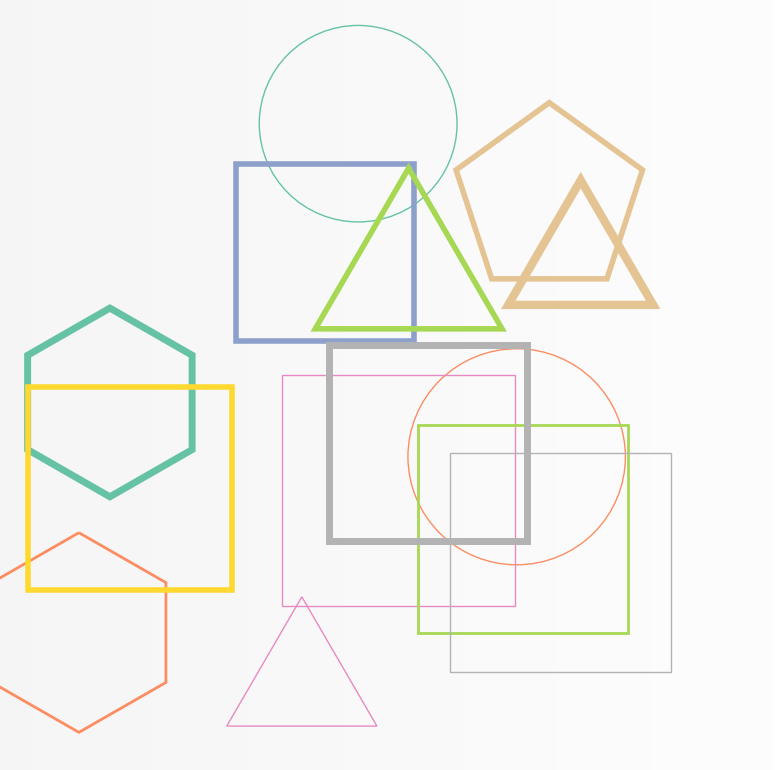[{"shape": "circle", "thickness": 0.5, "radius": 0.64, "center": [0.462, 0.839]}, {"shape": "hexagon", "thickness": 2.5, "radius": 0.61, "center": [0.142, 0.477]}, {"shape": "hexagon", "thickness": 1, "radius": 0.65, "center": [0.102, 0.179]}, {"shape": "circle", "thickness": 0.5, "radius": 0.7, "center": [0.667, 0.407]}, {"shape": "square", "thickness": 2, "radius": 0.57, "center": [0.42, 0.672]}, {"shape": "triangle", "thickness": 0.5, "radius": 0.56, "center": [0.389, 0.113]}, {"shape": "square", "thickness": 0.5, "radius": 0.75, "center": [0.514, 0.363]}, {"shape": "triangle", "thickness": 2, "radius": 0.7, "center": [0.527, 0.642]}, {"shape": "square", "thickness": 1, "radius": 0.68, "center": [0.674, 0.313]}, {"shape": "square", "thickness": 2, "radius": 0.66, "center": [0.168, 0.365]}, {"shape": "pentagon", "thickness": 2, "radius": 0.63, "center": [0.709, 0.74]}, {"shape": "triangle", "thickness": 3, "radius": 0.54, "center": [0.749, 0.658]}, {"shape": "square", "thickness": 0.5, "radius": 0.71, "center": [0.723, 0.269]}, {"shape": "square", "thickness": 2.5, "radius": 0.64, "center": [0.552, 0.425]}]